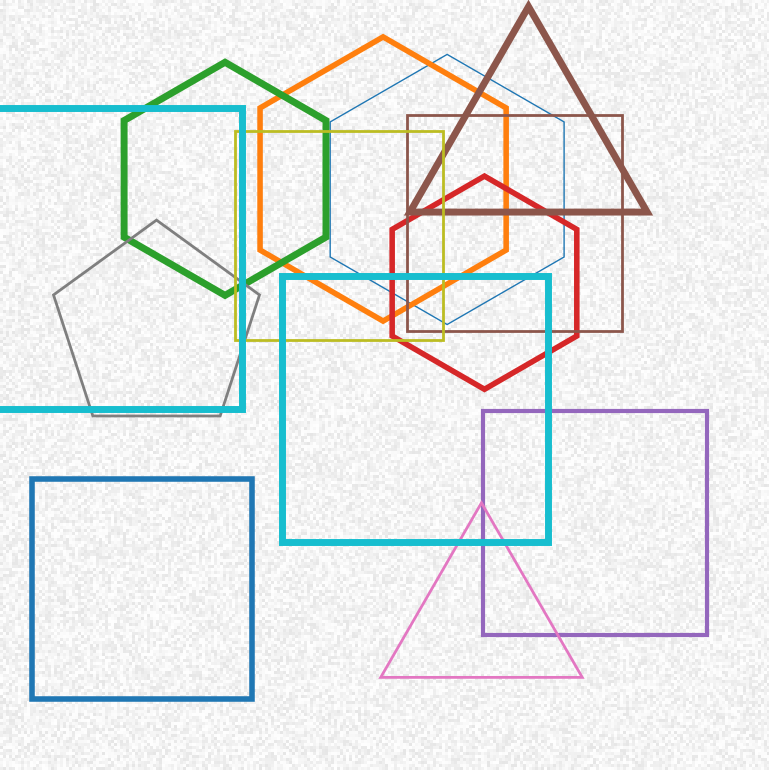[{"shape": "square", "thickness": 2, "radius": 0.71, "center": [0.185, 0.235]}, {"shape": "hexagon", "thickness": 0.5, "radius": 0.88, "center": [0.581, 0.754]}, {"shape": "hexagon", "thickness": 2, "radius": 0.92, "center": [0.498, 0.768]}, {"shape": "hexagon", "thickness": 2.5, "radius": 0.76, "center": [0.292, 0.768]}, {"shape": "hexagon", "thickness": 2, "radius": 0.69, "center": [0.629, 0.633]}, {"shape": "square", "thickness": 1.5, "radius": 0.73, "center": [0.772, 0.321]}, {"shape": "square", "thickness": 1, "radius": 0.7, "center": [0.668, 0.71]}, {"shape": "triangle", "thickness": 2.5, "radius": 0.89, "center": [0.686, 0.814]}, {"shape": "triangle", "thickness": 1, "radius": 0.76, "center": [0.625, 0.196]}, {"shape": "pentagon", "thickness": 1, "radius": 0.7, "center": [0.203, 0.574]}, {"shape": "square", "thickness": 1, "radius": 0.68, "center": [0.44, 0.694]}, {"shape": "square", "thickness": 2.5, "radius": 0.98, "center": [0.119, 0.664]}, {"shape": "square", "thickness": 2.5, "radius": 0.86, "center": [0.539, 0.468]}]